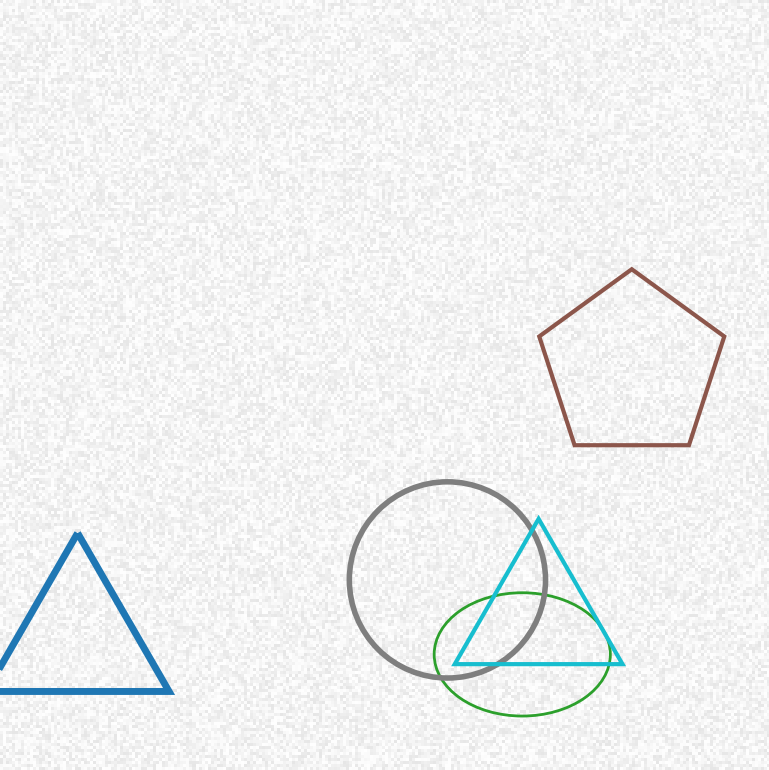[{"shape": "triangle", "thickness": 2.5, "radius": 0.69, "center": [0.101, 0.171]}, {"shape": "oval", "thickness": 1, "radius": 0.57, "center": [0.678, 0.15]}, {"shape": "pentagon", "thickness": 1.5, "radius": 0.63, "center": [0.82, 0.524]}, {"shape": "circle", "thickness": 2, "radius": 0.64, "center": [0.581, 0.247]}, {"shape": "triangle", "thickness": 1.5, "radius": 0.63, "center": [0.699, 0.2]}]